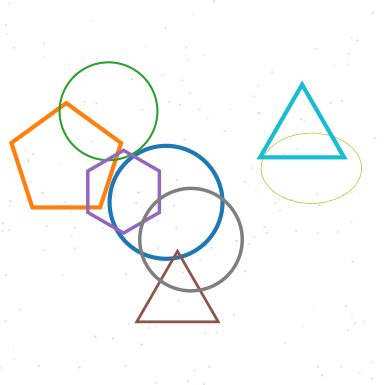[{"shape": "circle", "thickness": 3, "radius": 0.73, "center": [0.431, 0.475]}, {"shape": "pentagon", "thickness": 3, "radius": 0.75, "center": [0.172, 0.582]}, {"shape": "circle", "thickness": 1.5, "radius": 0.64, "center": [0.282, 0.711]}, {"shape": "hexagon", "thickness": 2.5, "radius": 0.54, "center": [0.321, 0.502]}, {"shape": "triangle", "thickness": 2, "radius": 0.61, "center": [0.461, 0.225]}, {"shape": "circle", "thickness": 2.5, "radius": 0.67, "center": [0.496, 0.378]}, {"shape": "oval", "thickness": 0.5, "radius": 0.65, "center": [0.809, 0.563]}, {"shape": "triangle", "thickness": 3, "radius": 0.63, "center": [0.785, 0.654]}]